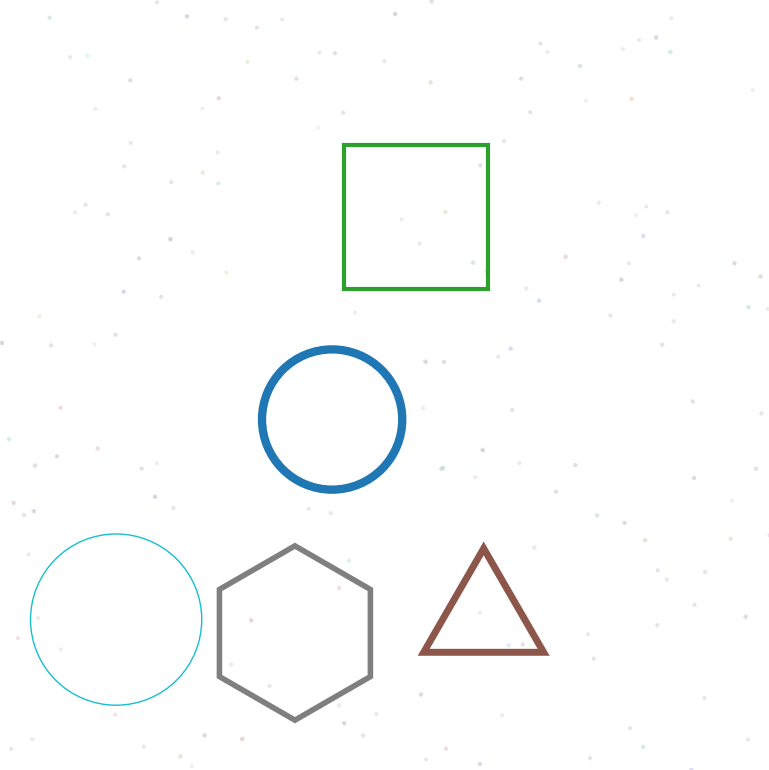[{"shape": "circle", "thickness": 3, "radius": 0.46, "center": [0.431, 0.455]}, {"shape": "square", "thickness": 1.5, "radius": 0.47, "center": [0.54, 0.718]}, {"shape": "triangle", "thickness": 2.5, "radius": 0.45, "center": [0.628, 0.198]}, {"shape": "hexagon", "thickness": 2, "radius": 0.57, "center": [0.383, 0.178]}, {"shape": "circle", "thickness": 0.5, "radius": 0.56, "center": [0.151, 0.195]}]